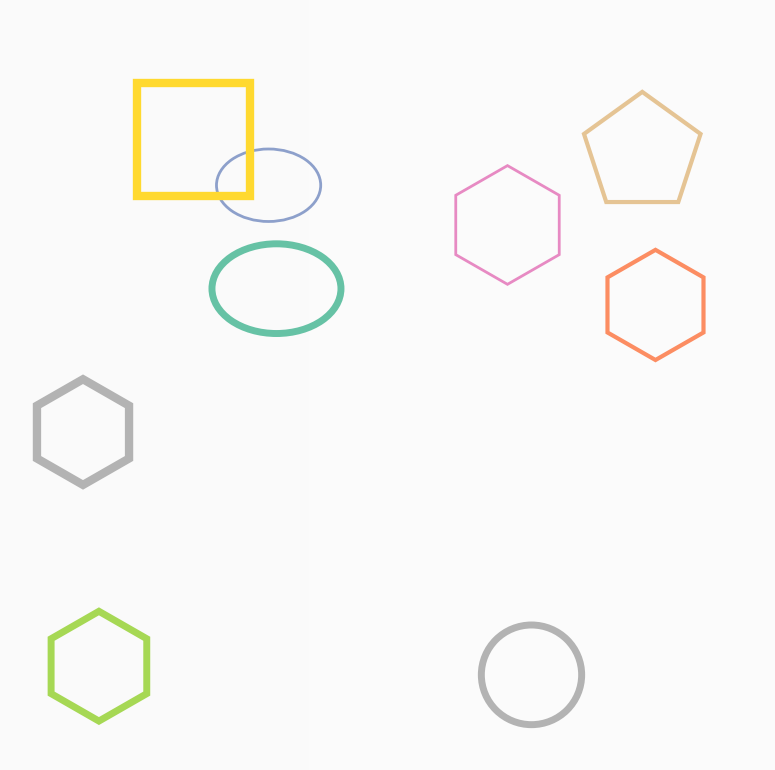[{"shape": "oval", "thickness": 2.5, "radius": 0.42, "center": [0.357, 0.625]}, {"shape": "hexagon", "thickness": 1.5, "radius": 0.36, "center": [0.846, 0.604]}, {"shape": "oval", "thickness": 1, "radius": 0.34, "center": [0.347, 0.759]}, {"shape": "hexagon", "thickness": 1, "radius": 0.39, "center": [0.655, 0.708]}, {"shape": "hexagon", "thickness": 2.5, "radius": 0.36, "center": [0.128, 0.135]}, {"shape": "square", "thickness": 3, "radius": 0.37, "center": [0.25, 0.819]}, {"shape": "pentagon", "thickness": 1.5, "radius": 0.4, "center": [0.829, 0.802]}, {"shape": "hexagon", "thickness": 3, "radius": 0.34, "center": [0.107, 0.439]}, {"shape": "circle", "thickness": 2.5, "radius": 0.32, "center": [0.686, 0.124]}]